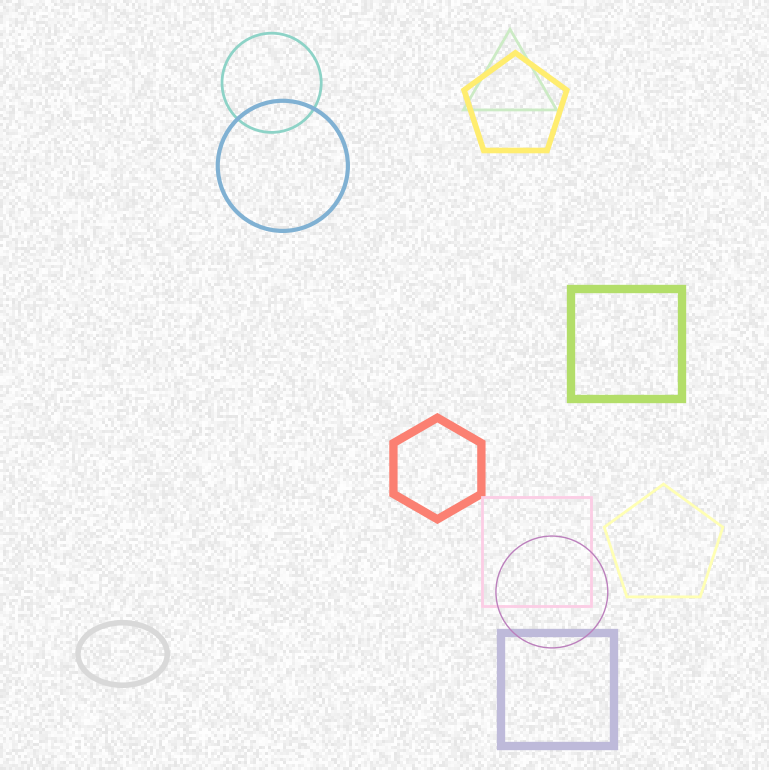[{"shape": "circle", "thickness": 1, "radius": 0.32, "center": [0.353, 0.892]}, {"shape": "pentagon", "thickness": 1, "radius": 0.4, "center": [0.862, 0.29]}, {"shape": "square", "thickness": 3, "radius": 0.37, "center": [0.724, 0.104]}, {"shape": "hexagon", "thickness": 3, "radius": 0.33, "center": [0.568, 0.392]}, {"shape": "circle", "thickness": 1.5, "radius": 0.42, "center": [0.367, 0.785]}, {"shape": "square", "thickness": 3, "radius": 0.36, "center": [0.814, 0.553]}, {"shape": "square", "thickness": 1, "radius": 0.35, "center": [0.697, 0.284]}, {"shape": "oval", "thickness": 2, "radius": 0.29, "center": [0.159, 0.151]}, {"shape": "circle", "thickness": 0.5, "radius": 0.36, "center": [0.717, 0.231]}, {"shape": "triangle", "thickness": 1, "radius": 0.35, "center": [0.662, 0.892]}, {"shape": "pentagon", "thickness": 2, "radius": 0.35, "center": [0.669, 0.861]}]